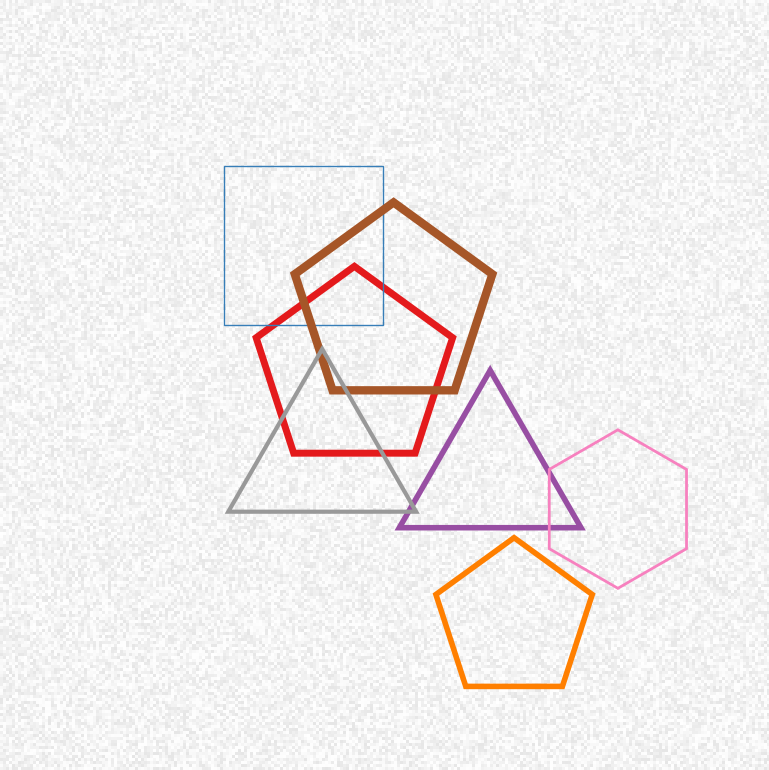[{"shape": "pentagon", "thickness": 2.5, "radius": 0.67, "center": [0.46, 0.52]}, {"shape": "square", "thickness": 0.5, "radius": 0.52, "center": [0.395, 0.682]}, {"shape": "triangle", "thickness": 2, "radius": 0.68, "center": [0.637, 0.383]}, {"shape": "pentagon", "thickness": 2, "radius": 0.53, "center": [0.668, 0.195]}, {"shape": "pentagon", "thickness": 3, "radius": 0.67, "center": [0.511, 0.602]}, {"shape": "hexagon", "thickness": 1, "radius": 0.51, "center": [0.802, 0.339]}, {"shape": "triangle", "thickness": 1.5, "radius": 0.7, "center": [0.418, 0.406]}]